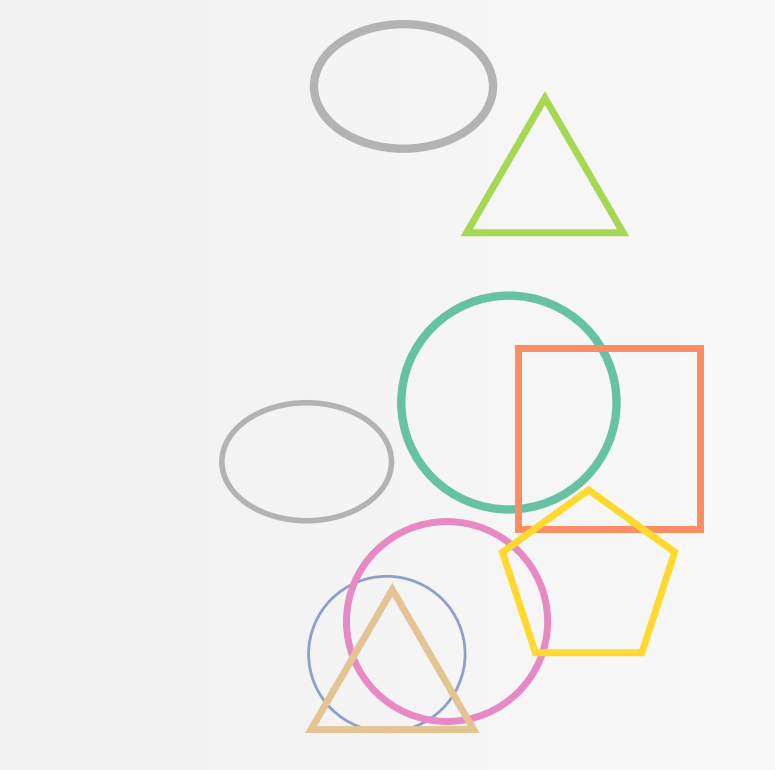[{"shape": "circle", "thickness": 3, "radius": 0.69, "center": [0.657, 0.477]}, {"shape": "square", "thickness": 2.5, "radius": 0.59, "center": [0.786, 0.43]}, {"shape": "circle", "thickness": 1, "radius": 0.5, "center": [0.499, 0.151]}, {"shape": "circle", "thickness": 2.5, "radius": 0.65, "center": [0.577, 0.193]}, {"shape": "triangle", "thickness": 2.5, "radius": 0.58, "center": [0.703, 0.756]}, {"shape": "pentagon", "thickness": 2.5, "radius": 0.58, "center": [0.76, 0.247]}, {"shape": "triangle", "thickness": 2.5, "radius": 0.61, "center": [0.506, 0.113]}, {"shape": "oval", "thickness": 3, "radius": 0.58, "center": [0.521, 0.888]}, {"shape": "oval", "thickness": 2, "radius": 0.55, "center": [0.396, 0.4]}]